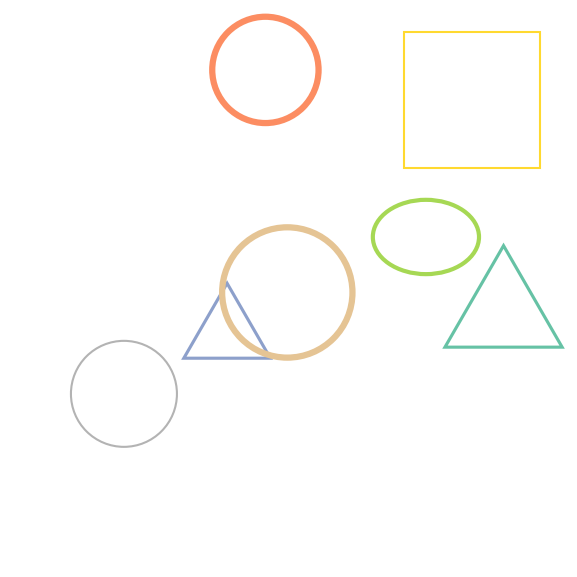[{"shape": "triangle", "thickness": 1.5, "radius": 0.59, "center": [0.872, 0.457]}, {"shape": "circle", "thickness": 3, "radius": 0.46, "center": [0.46, 0.878]}, {"shape": "triangle", "thickness": 1.5, "radius": 0.43, "center": [0.393, 0.422]}, {"shape": "oval", "thickness": 2, "radius": 0.46, "center": [0.738, 0.589]}, {"shape": "square", "thickness": 1, "radius": 0.59, "center": [0.817, 0.826]}, {"shape": "circle", "thickness": 3, "radius": 0.56, "center": [0.497, 0.493]}, {"shape": "circle", "thickness": 1, "radius": 0.46, "center": [0.215, 0.317]}]